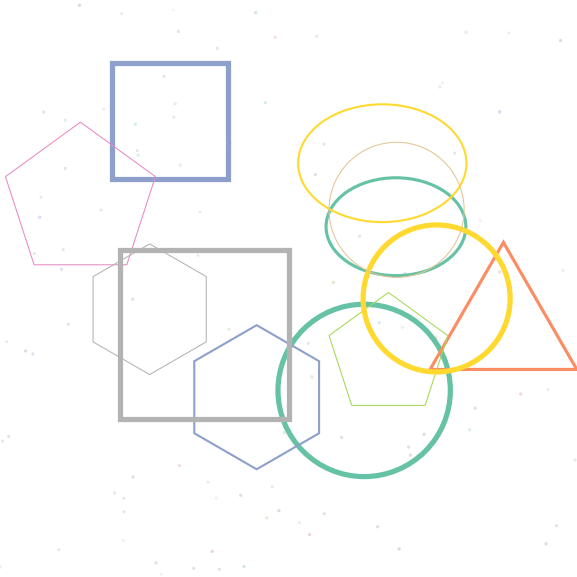[{"shape": "oval", "thickness": 1.5, "radius": 0.61, "center": [0.686, 0.607]}, {"shape": "circle", "thickness": 2.5, "radius": 0.75, "center": [0.631, 0.323]}, {"shape": "triangle", "thickness": 1.5, "radius": 0.73, "center": [0.872, 0.433]}, {"shape": "square", "thickness": 2.5, "radius": 0.5, "center": [0.295, 0.789]}, {"shape": "hexagon", "thickness": 1, "radius": 0.62, "center": [0.444, 0.311]}, {"shape": "pentagon", "thickness": 0.5, "radius": 0.68, "center": [0.139, 0.651]}, {"shape": "pentagon", "thickness": 0.5, "radius": 0.54, "center": [0.673, 0.385]}, {"shape": "oval", "thickness": 1, "radius": 0.73, "center": [0.662, 0.717]}, {"shape": "circle", "thickness": 2.5, "radius": 0.64, "center": [0.756, 0.482]}, {"shape": "circle", "thickness": 0.5, "radius": 0.58, "center": [0.687, 0.636]}, {"shape": "hexagon", "thickness": 0.5, "radius": 0.57, "center": [0.259, 0.464]}, {"shape": "square", "thickness": 2.5, "radius": 0.73, "center": [0.354, 0.421]}]